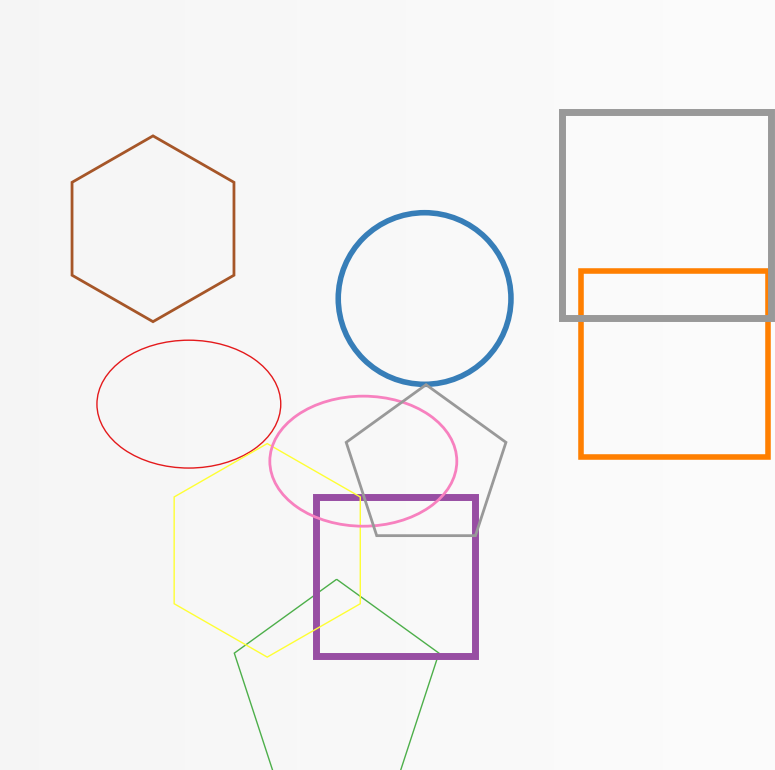[{"shape": "oval", "thickness": 0.5, "radius": 0.59, "center": [0.244, 0.475]}, {"shape": "circle", "thickness": 2, "radius": 0.56, "center": [0.548, 0.612]}, {"shape": "pentagon", "thickness": 0.5, "radius": 0.69, "center": [0.434, 0.109]}, {"shape": "square", "thickness": 2.5, "radius": 0.51, "center": [0.51, 0.251]}, {"shape": "square", "thickness": 2, "radius": 0.6, "center": [0.87, 0.527]}, {"shape": "hexagon", "thickness": 0.5, "radius": 0.69, "center": [0.345, 0.285]}, {"shape": "hexagon", "thickness": 1, "radius": 0.6, "center": [0.197, 0.703]}, {"shape": "oval", "thickness": 1, "radius": 0.6, "center": [0.469, 0.401]}, {"shape": "pentagon", "thickness": 1, "radius": 0.54, "center": [0.55, 0.392]}, {"shape": "square", "thickness": 2.5, "radius": 0.67, "center": [0.86, 0.721]}]